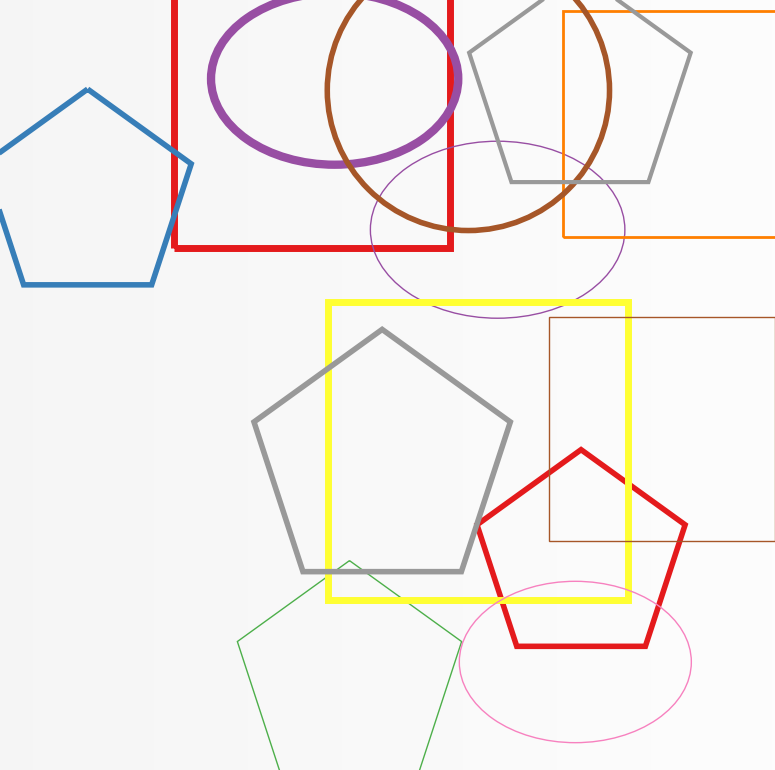[{"shape": "pentagon", "thickness": 2, "radius": 0.71, "center": [0.75, 0.275]}, {"shape": "square", "thickness": 2.5, "radius": 0.89, "center": [0.403, 0.856]}, {"shape": "pentagon", "thickness": 2, "radius": 0.7, "center": [0.113, 0.744]}, {"shape": "pentagon", "thickness": 0.5, "radius": 0.76, "center": [0.451, 0.12]}, {"shape": "oval", "thickness": 3, "radius": 0.8, "center": [0.432, 0.898]}, {"shape": "oval", "thickness": 0.5, "radius": 0.82, "center": [0.642, 0.702]}, {"shape": "square", "thickness": 1, "radius": 0.73, "center": [0.873, 0.839]}, {"shape": "square", "thickness": 2.5, "radius": 0.97, "center": [0.617, 0.414]}, {"shape": "square", "thickness": 0.5, "radius": 0.73, "center": [0.854, 0.443]}, {"shape": "circle", "thickness": 2, "radius": 0.91, "center": [0.604, 0.883]}, {"shape": "oval", "thickness": 0.5, "radius": 0.75, "center": [0.742, 0.14]}, {"shape": "pentagon", "thickness": 1.5, "radius": 0.75, "center": [0.748, 0.885]}, {"shape": "pentagon", "thickness": 2, "radius": 0.87, "center": [0.493, 0.398]}]